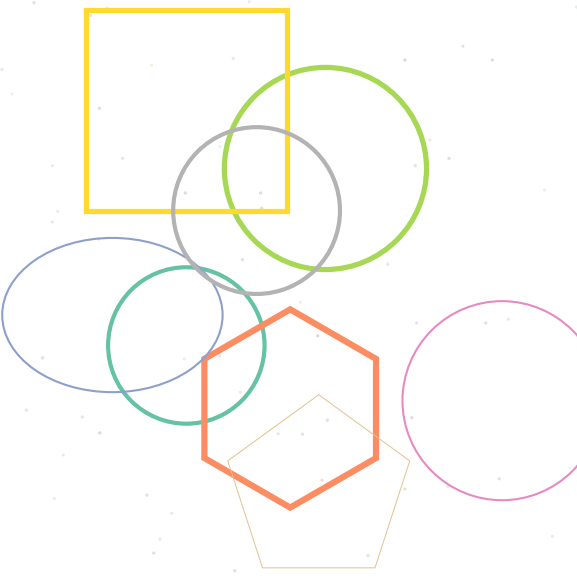[{"shape": "circle", "thickness": 2, "radius": 0.68, "center": [0.323, 0.401]}, {"shape": "hexagon", "thickness": 3, "radius": 0.86, "center": [0.503, 0.292]}, {"shape": "oval", "thickness": 1, "radius": 0.95, "center": [0.195, 0.454]}, {"shape": "circle", "thickness": 1, "radius": 0.86, "center": [0.869, 0.305]}, {"shape": "circle", "thickness": 2.5, "radius": 0.88, "center": [0.564, 0.707]}, {"shape": "square", "thickness": 2.5, "radius": 0.87, "center": [0.324, 0.808]}, {"shape": "pentagon", "thickness": 0.5, "radius": 0.83, "center": [0.552, 0.15]}, {"shape": "circle", "thickness": 2, "radius": 0.72, "center": [0.444, 0.635]}]